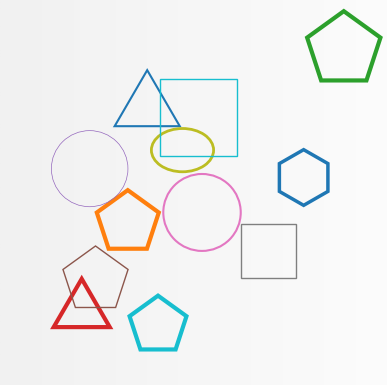[{"shape": "hexagon", "thickness": 2.5, "radius": 0.36, "center": [0.784, 0.539]}, {"shape": "triangle", "thickness": 1.5, "radius": 0.49, "center": [0.38, 0.721]}, {"shape": "pentagon", "thickness": 3, "radius": 0.42, "center": [0.33, 0.422]}, {"shape": "pentagon", "thickness": 3, "radius": 0.5, "center": [0.887, 0.872]}, {"shape": "triangle", "thickness": 3, "radius": 0.42, "center": [0.211, 0.192]}, {"shape": "circle", "thickness": 0.5, "radius": 0.49, "center": [0.231, 0.562]}, {"shape": "pentagon", "thickness": 1, "radius": 0.44, "center": [0.246, 0.273]}, {"shape": "circle", "thickness": 1.5, "radius": 0.5, "center": [0.521, 0.448]}, {"shape": "square", "thickness": 1, "radius": 0.35, "center": [0.692, 0.348]}, {"shape": "oval", "thickness": 2, "radius": 0.4, "center": [0.471, 0.61]}, {"shape": "square", "thickness": 1, "radius": 0.5, "center": [0.512, 0.695]}, {"shape": "pentagon", "thickness": 3, "radius": 0.39, "center": [0.408, 0.155]}]